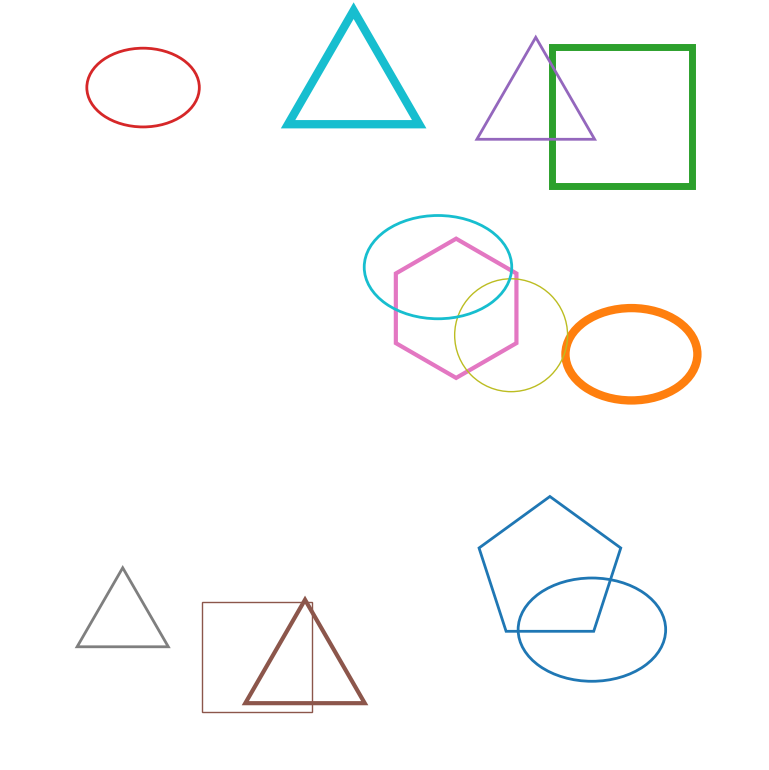[{"shape": "oval", "thickness": 1, "radius": 0.48, "center": [0.769, 0.182]}, {"shape": "pentagon", "thickness": 1, "radius": 0.48, "center": [0.714, 0.258]}, {"shape": "oval", "thickness": 3, "radius": 0.43, "center": [0.82, 0.54]}, {"shape": "square", "thickness": 2.5, "radius": 0.45, "center": [0.808, 0.849]}, {"shape": "oval", "thickness": 1, "radius": 0.37, "center": [0.186, 0.886]}, {"shape": "triangle", "thickness": 1, "radius": 0.44, "center": [0.696, 0.863]}, {"shape": "square", "thickness": 0.5, "radius": 0.36, "center": [0.334, 0.147]}, {"shape": "triangle", "thickness": 1.5, "radius": 0.45, "center": [0.396, 0.132]}, {"shape": "hexagon", "thickness": 1.5, "radius": 0.45, "center": [0.592, 0.6]}, {"shape": "triangle", "thickness": 1, "radius": 0.34, "center": [0.159, 0.194]}, {"shape": "circle", "thickness": 0.5, "radius": 0.37, "center": [0.664, 0.565]}, {"shape": "oval", "thickness": 1, "radius": 0.48, "center": [0.569, 0.653]}, {"shape": "triangle", "thickness": 3, "radius": 0.49, "center": [0.459, 0.888]}]